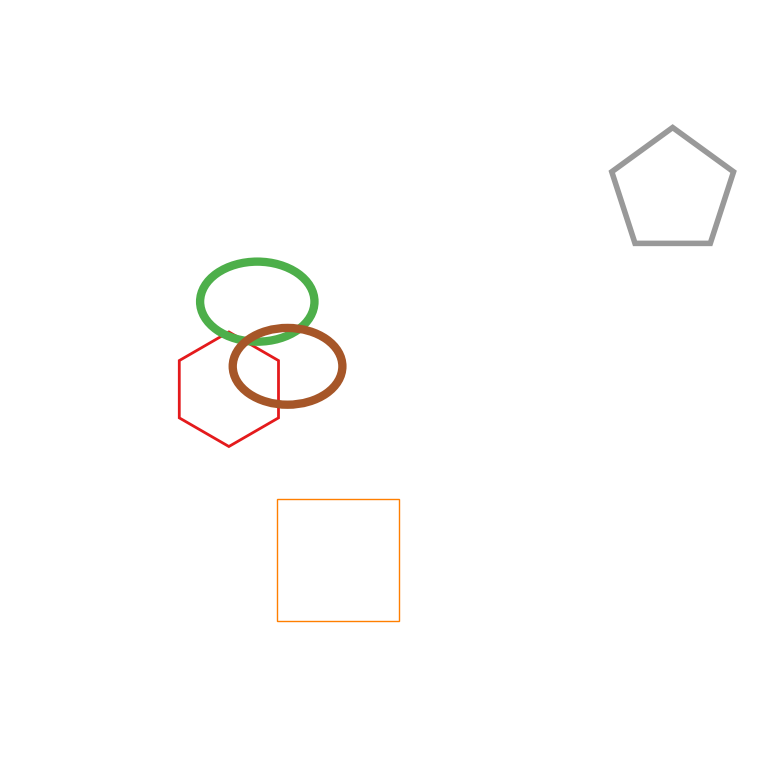[{"shape": "hexagon", "thickness": 1, "radius": 0.37, "center": [0.297, 0.495]}, {"shape": "oval", "thickness": 3, "radius": 0.37, "center": [0.334, 0.608]}, {"shape": "square", "thickness": 0.5, "radius": 0.4, "center": [0.439, 0.273]}, {"shape": "oval", "thickness": 3, "radius": 0.36, "center": [0.373, 0.524]}, {"shape": "pentagon", "thickness": 2, "radius": 0.42, "center": [0.874, 0.751]}]